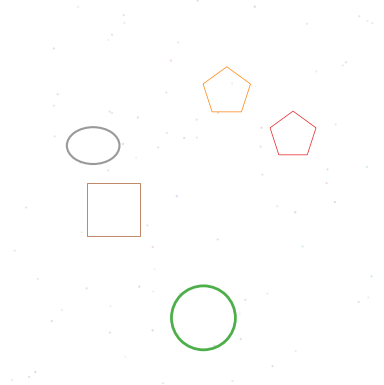[{"shape": "pentagon", "thickness": 0.5, "radius": 0.31, "center": [0.761, 0.649]}, {"shape": "circle", "thickness": 2, "radius": 0.42, "center": [0.528, 0.174]}, {"shape": "pentagon", "thickness": 0.5, "radius": 0.32, "center": [0.589, 0.762]}, {"shape": "square", "thickness": 0.5, "radius": 0.35, "center": [0.294, 0.457]}, {"shape": "oval", "thickness": 1.5, "radius": 0.34, "center": [0.242, 0.622]}]